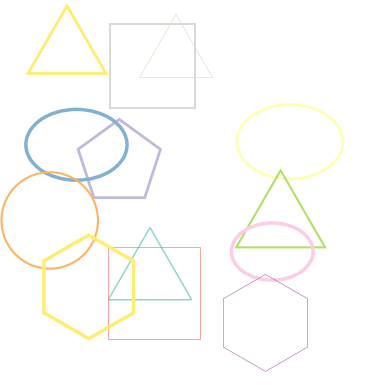[{"shape": "triangle", "thickness": 1, "radius": 0.63, "center": [0.39, 0.284]}, {"shape": "oval", "thickness": 2, "radius": 0.69, "center": [0.753, 0.632]}, {"shape": "pentagon", "thickness": 2, "radius": 0.56, "center": [0.31, 0.577]}, {"shape": "square", "thickness": 0.5, "radius": 0.6, "center": [0.4, 0.238]}, {"shape": "oval", "thickness": 2.5, "radius": 0.66, "center": [0.199, 0.624]}, {"shape": "circle", "thickness": 1.5, "radius": 0.63, "center": [0.129, 0.427]}, {"shape": "triangle", "thickness": 1.5, "radius": 0.67, "center": [0.729, 0.424]}, {"shape": "oval", "thickness": 2.5, "radius": 0.53, "center": [0.707, 0.347]}, {"shape": "square", "thickness": 1.5, "radius": 0.55, "center": [0.396, 0.829]}, {"shape": "hexagon", "thickness": 0.5, "radius": 0.63, "center": [0.689, 0.161]}, {"shape": "triangle", "thickness": 0.5, "radius": 0.55, "center": [0.457, 0.853]}, {"shape": "hexagon", "thickness": 2.5, "radius": 0.67, "center": [0.23, 0.255]}, {"shape": "triangle", "thickness": 2, "radius": 0.58, "center": [0.174, 0.868]}]